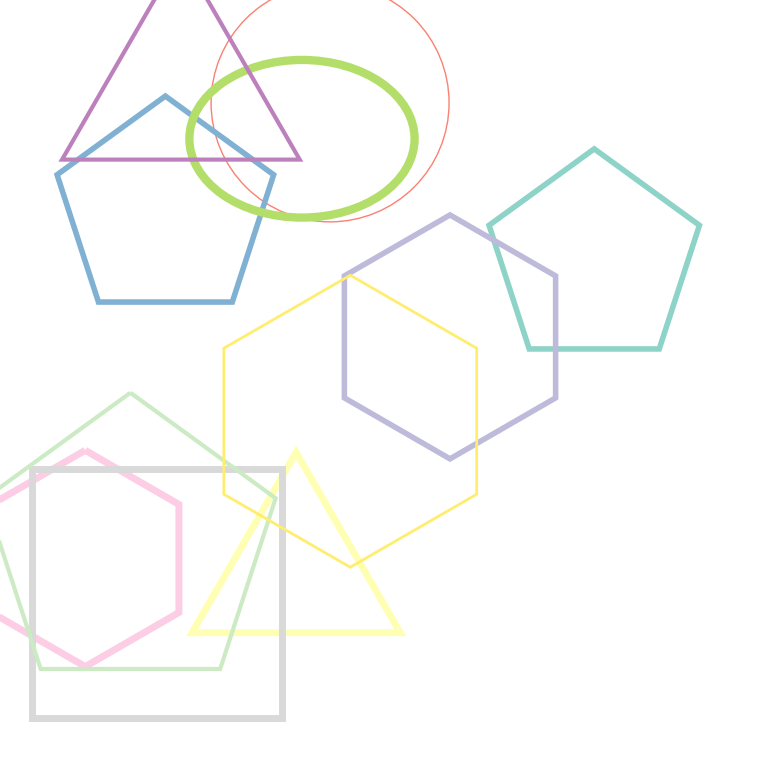[{"shape": "pentagon", "thickness": 2, "radius": 0.72, "center": [0.772, 0.663]}, {"shape": "triangle", "thickness": 2.5, "radius": 0.78, "center": [0.385, 0.256]}, {"shape": "hexagon", "thickness": 2, "radius": 0.79, "center": [0.584, 0.562]}, {"shape": "circle", "thickness": 0.5, "radius": 0.77, "center": [0.429, 0.866]}, {"shape": "pentagon", "thickness": 2, "radius": 0.74, "center": [0.215, 0.727]}, {"shape": "oval", "thickness": 3, "radius": 0.73, "center": [0.392, 0.82]}, {"shape": "hexagon", "thickness": 2.5, "radius": 0.7, "center": [0.111, 0.275]}, {"shape": "square", "thickness": 2.5, "radius": 0.81, "center": [0.203, 0.229]}, {"shape": "triangle", "thickness": 1.5, "radius": 0.89, "center": [0.235, 0.882]}, {"shape": "pentagon", "thickness": 1.5, "radius": 0.99, "center": [0.169, 0.292]}, {"shape": "hexagon", "thickness": 1, "radius": 0.95, "center": [0.455, 0.453]}]